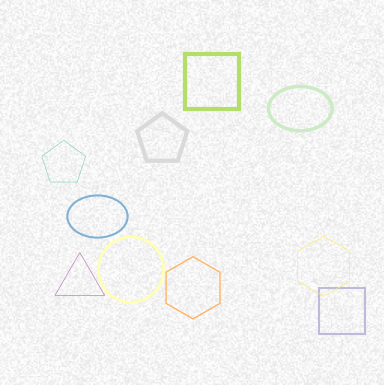[{"shape": "pentagon", "thickness": 0.5, "radius": 0.3, "center": [0.165, 0.576]}, {"shape": "circle", "thickness": 2, "radius": 0.42, "center": [0.34, 0.3]}, {"shape": "square", "thickness": 1.5, "radius": 0.3, "center": [0.888, 0.192]}, {"shape": "oval", "thickness": 1.5, "radius": 0.39, "center": [0.253, 0.438]}, {"shape": "hexagon", "thickness": 1, "radius": 0.4, "center": [0.501, 0.252]}, {"shape": "square", "thickness": 3, "radius": 0.36, "center": [0.551, 0.789]}, {"shape": "pentagon", "thickness": 3, "radius": 0.34, "center": [0.421, 0.638]}, {"shape": "triangle", "thickness": 0.5, "radius": 0.37, "center": [0.207, 0.27]}, {"shape": "oval", "thickness": 2.5, "radius": 0.41, "center": [0.78, 0.718]}, {"shape": "hexagon", "thickness": 0.5, "radius": 0.39, "center": [0.84, 0.308]}]